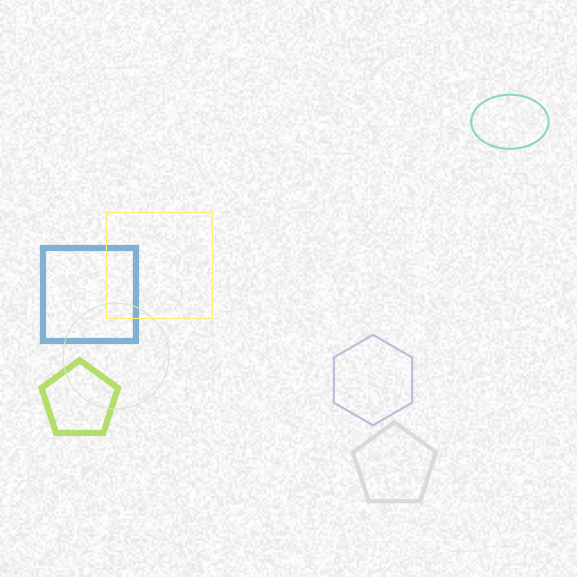[{"shape": "oval", "thickness": 1, "radius": 0.33, "center": [0.883, 0.788]}, {"shape": "hexagon", "thickness": 1, "radius": 0.39, "center": [0.646, 0.341]}, {"shape": "square", "thickness": 3, "radius": 0.4, "center": [0.155, 0.488]}, {"shape": "pentagon", "thickness": 3, "radius": 0.35, "center": [0.138, 0.306]}, {"shape": "pentagon", "thickness": 2, "radius": 0.38, "center": [0.683, 0.193]}, {"shape": "circle", "thickness": 0.5, "radius": 0.46, "center": [0.201, 0.382]}, {"shape": "square", "thickness": 0.5, "radius": 0.46, "center": [0.275, 0.54]}]